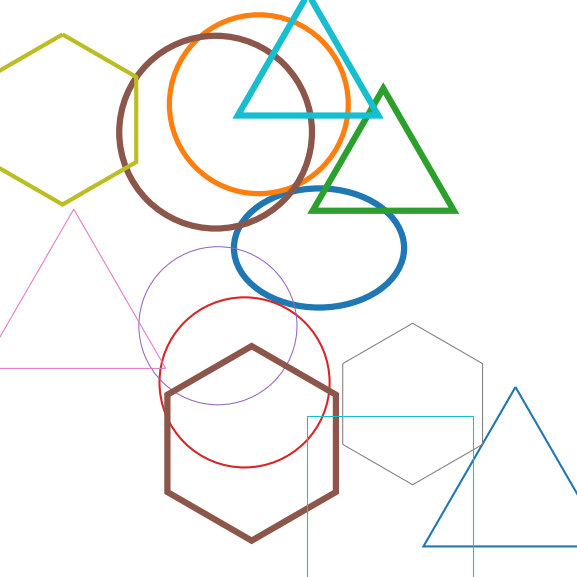[{"shape": "oval", "thickness": 3, "radius": 0.74, "center": [0.552, 0.57]}, {"shape": "triangle", "thickness": 1, "radius": 0.92, "center": [0.893, 0.145]}, {"shape": "circle", "thickness": 2.5, "radius": 0.77, "center": [0.448, 0.819]}, {"shape": "triangle", "thickness": 3, "radius": 0.71, "center": [0.664, 0.705]}, {"shape": "circle", "thickness": 1, "radius": 0.74, "center": [0.423, 0.337]}, {"shape": "circle", "thickness": 0.5, "radius": 0.68, "center": [0.377, 0.435]}, {"shape": "hexagon", "thickness": 3, "radius": 0.84, "center": [0.436, 0.231]}, {"shape": "circle", "thickness": 3, "radius": 0.83, "center": [0.373, 0.77]}, {"shape": "triangle", "thickness": 0.5, "radius": 0.92, "center": [0.128, 0.453]}, {"shape": "hexagon", "thickness": 0.5, "radius": 0.7, "center": [0.715, 0.3]}, {"shape": "hexagon", "thickness": 2, "radius": 0.74, "center": [0.108, 0.792]}, {"shape": "triangle", "thickness": 3, "radius": 0.7, "center": [0.533, 0.869]}, {"shape": "square", "thickness": 0.5, "radius": 0.72, "center": [0.676, 0.134]}]